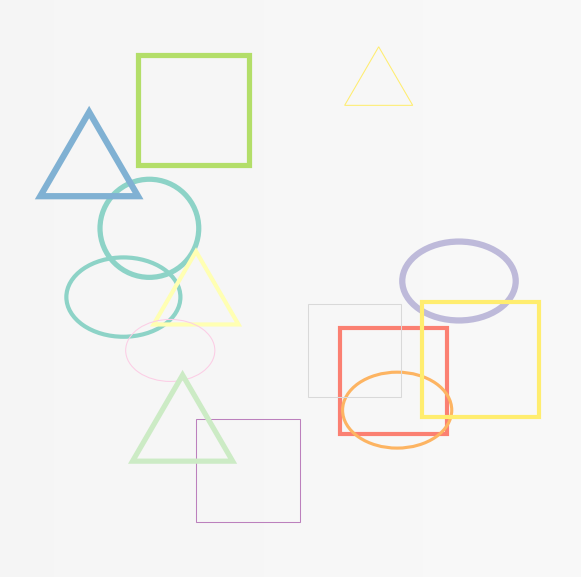[{"shape": "oval", "thickness": 2, "radius": 0.49, "center": [0.212, 0.485]}, {"shape": "circle", "thickness": 2.5, "radius": 0.42, "center": [0.257, 0.604]}, {"shape": "triangle", "thickness": 2, "radius": 0.42, "center": [0.337, 0.479]}, {"shape": "oval", "thickness": 3, "radius": 0.49, "center": [0.79, 0.513]}, {"shape": "square", "thickness": 2, "radius": 0.46, "center": [0.677, 0.339]}, {"shape": "triangle", "thickness": 3, "radius": 0.49, "center": [0.153, 0.708]}, {"shape": "oval", "thickness": 1.5, "radius": 0.47, "center": [0.683, 0.289]}, {"shape": "square", "thickness": 2.5, "radius": 0.48, "center": [0.333, 0.808]}, {"shape": "oval", "thickness": 0.5, "radius": 0.38, "center": [0.293, 0.392]}, {"shape": "square", "thickness": 0.5, "radius": 0.4, "center": [0.61, 0.392]}, {"shape": "square", "thickness": 0.5, "radius": 0.45, "center": [0.426, 0.185]}, {"shape": "triangle", "thickness": 2.5, "radius": 0.5, "center": [0.314, 0.25]}, {"shape": "triangle", "thickness": 0.5, "radius": 0.34, "center": [0.651, 0.851]}, {"shape": "square", "thickness": 2, "radius": 0.5, "center": [0.827, 0.376]}]